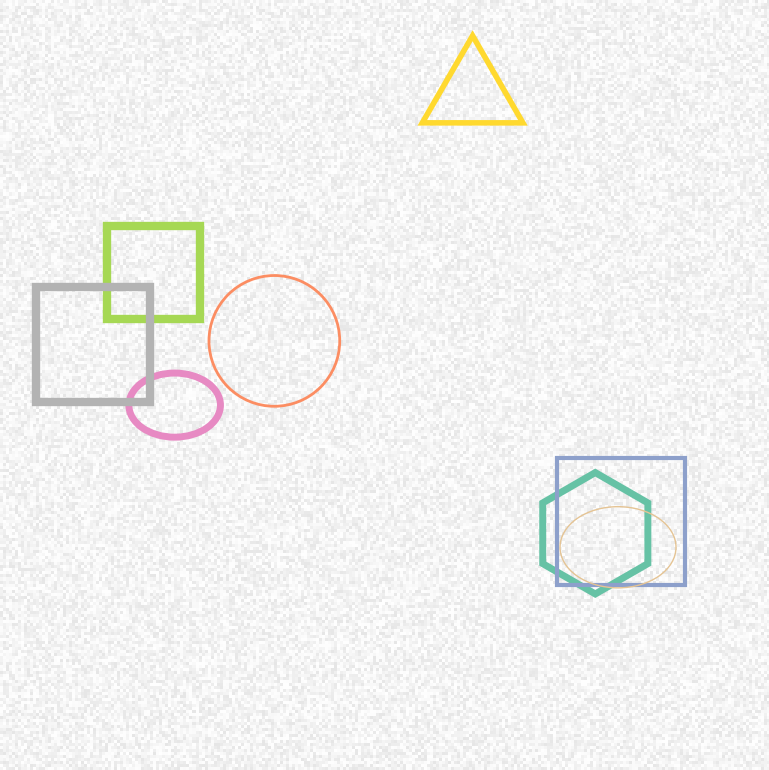[{"shape": "hexagon", "thickness": 2.5, "radius": 0.39, "center": [0.773, 0.307]}, {"shape": "circle", "thickness": 1, "radius": 0.42, "center": [0.356, 0.557]}, {"shape": "square", "thickness": 1.5, "radius": 0.41, "center": [0.806, 0.322]}, {"shape": "oval", "thickness": 2.5, "radius": 0.3, "center": [0.227, 0.474]}, {"shape": "square", "thickness": 3, "radius": 0.3, "center": [0.2, 0.646]}, {"shape": "triangle", "thickness": 2, "radius": 0.38, "center": [0.614, 0.878]}, {"shape": "oval", "thickness": 0.5, "radius": 0.38, "center": [0.803, 0.289]}, {"shape": "square", "thickness": 3, "radius": 0.37, "center": [0.121, 0.553]}]